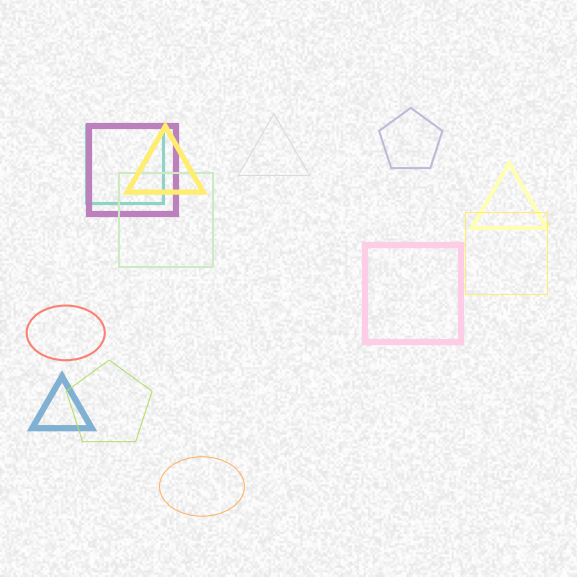[{"shape": "square", "thickness": 1.5, "radius": 0.34, "center": [0.216, 0.715]}, {"shape": "triangle", "thickness": 2, "radius": 0.37, "center": [0.882, 0.642]}, {"shape": "pentagon", "thickness": 1, "radius": 0.29, "center": [0.711, 0.755]}, {"shape": "oval", "thickness": 1, "radius": 0.34, "center": [0.114, 0.423]}, {"shape": "triangle", "thickness": 3, "radius": 0.3, "center": [0.107, 0.287]}, {"shape": "oval", "thickness": 0.5, "radius": 0.37, "center": [0.35, 0.157]}, {"shape": "pentagon", "thickness": 0.5, "radius": 0.39, "center": [0.189, 0.298]}, {"shape": "square", "thickness": 3, "radius": 0.42, "center": [0.715, 0.491]}, {"shape": "triangle", "thickness": 0.5, "radius": 0.36, "center": [0.474, 0.731]}, {"shape": "square", "thickness": 3, "radius": 0.38, "center": [0.229, 0.705]}, {"shape": "square", "thickness": 1, "radius": 0.41, "center": [0.287, 0.619]}, {"shape": "triangle", "thickness": 2.5, "radius": 0.38, "center": [0.286, 0.704]}, {"shape": "square", "thickness": 0.5, "radius": 0.35, "center": [0.877, 0.561]}]